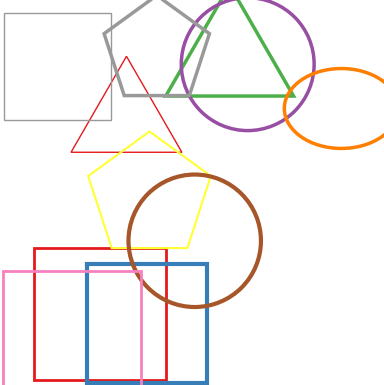[{"shape": "triangle", "thickness": 1, "radius": 0.83, "center": [0.329, 0.688]}, {"shape": "square", "thickness": 2, "radius": 0.86, "center": [0.259, 0.184]}, {"shape": "square", "thickness": 3, "radius": 0.77, "center": [0.382, 0.159]}, {"shape": "triangle", "thickness": 2.5, "radius": 0.96, "center": [0.596, 0.846]}, {"shape": "circle", "thickness": 2.5, "radius": 0.86, "center": [0.643, 0.833]}, {"shape": "oval", "thickness": 2.5, "radius": 0.74, "center": [0.887, 0.718]}, {"shape": "pentagon", "thickness": 1.5, "radius": 0.84, "center": [0.388, 0.491]}, {"shape": "circle", "thickness": 3, "radius": 0.86, "center": [0.506, 0.375]}, {"shape": "square", "thickness": 2, "radius": 0.89, "center": [0.188, 0.117]}, {"shape": "pentagon", "thickness": 2.5, "radius": 0.72, "center": [0.407, 0.868]}, {"shape": "square", "thickness": 1, "radius": 0.69, "center": [0.149, 0.828]}]